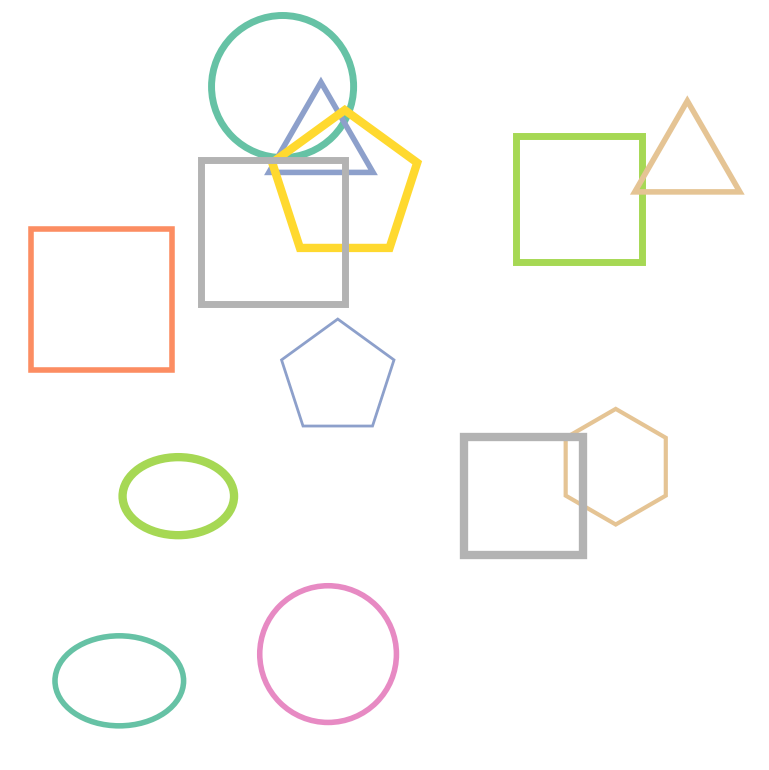[{"shape": "oval", "thickness": 2, "radius": 0.42, "center": [0.155, 0.116]}, {"shape": "circle", "thickness": 2.5, "radius": 0.46, "center": [0.367, 0.888]}, {"shape": "square", "thickness": 2, "radius": 0.46, "center": [0.132, 0.612]}, {"shape": "pentagon", "thickness": 1, "radius": 0.38, "center": [0.439, 0.509]}, {"shape": "triangle", "thickness": 2, "radius": 0.39, "center": [0.417, 0.815]}, {"shape": "circle", "thickness": 2, "radius": 0.44, "center": [0.426, 0.151]}, {"shape": "square", "thickness": 2.5, "radius": 0.41, "center": [0.752, 0.741]}, {"shape": "oval", "thickness": 3, "radius": 0.36, "center": [0.232, 0.356]}, {"shape": "pentagon", "thickness": 3, "radius": 0.49, "center": [0.448, 0.758]}, {"shape": "triangle", "thickness": 2, "radius": 0.39, "center": [0.893, 0.79]}, {"shape": "hexagon", "thickness": 1.5, "radius": 0.38, "center": [0.8, 0.394]}, {"shape": "square", "thickness": 3, "radius": 0.38, "center": [0.68, 0.356]}, {"shape": "square", "thickness": 2.5, "radius": 0.47, "center": [0.355, 0.699]}]